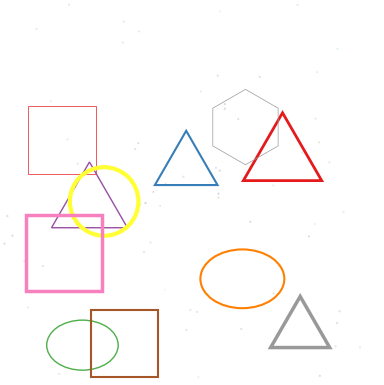[{"shape": "square", "thickness": 0.5, "radius": 0.44, "center": [0.162, 0.637]}, {"shape": "triangle", "thickness": 2, "radius": 0.59, "center": [0.734, 0.59]}, {"shape": "triangle", "thickness": 1.5, "radius": 0.47, "center": [0.484, 0.566]}, {"shape": "oval", "thickness": 1, "radius": 0.46, "center": [0.214, 0.103]}, {"shape": "triangle", "thickness": 1, "radius": 0.57, "center": [0.232, 0.465]}, {"shape": "oval", "thickness": 1.5, "radius": 0.55, "center": [0.63, 0.276]}, {"shape": "circle", "thickness": 3, "radius": 0.45, "center": [0.27, 0.477]}, {"shape": "square", "thickness": 1.5, "radius": 0.44, "center": [0.323, 0.107]}, {"shape": "square", "thickness": 2.5, "radius": 0.49, "center": [0.167, 0.342]}, {"shape": "hexagon", "thickness": 0.5, "radius": 0.49, "center": [0.638, 0.67]}, {"shape": "triangle", "thickness": 2.5, "radius": 0.44, "center": [0.78, 0.142]}]